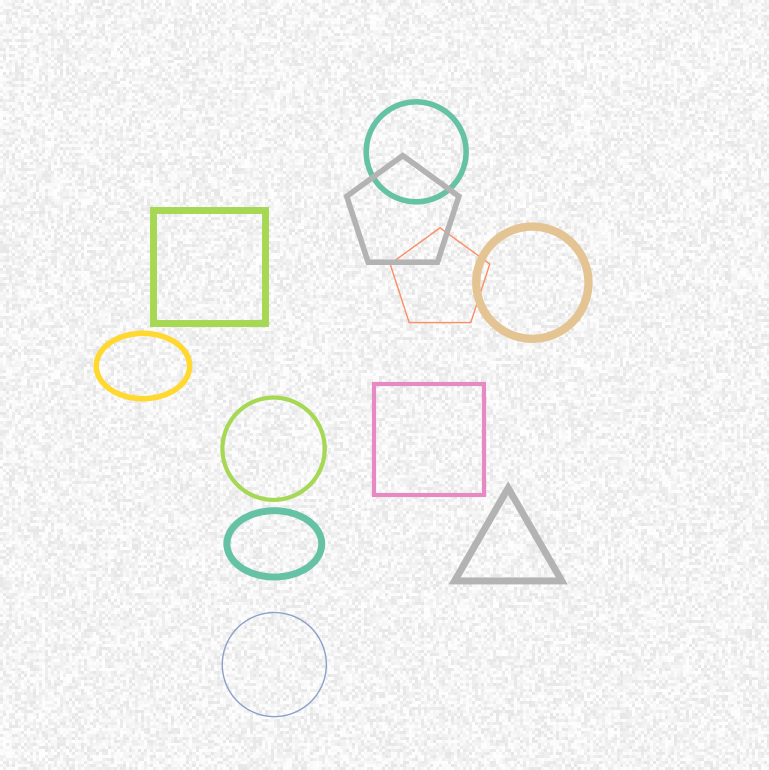[{"shape": "circle", "thickness": 2, "radius": 0.32, "center": [0.54, 0.803]}, {"shape": "oval", "thickness": 2.5, "radius": 0.31, "center": [0.356, 0.294]}, {"shape": "pentagon", "thickness": 0.5, "radius": 0.34, "center": [0.571, 0.636]}, {"shape": "circle", "thickness": 0.5, "radius": 0.34, "center": [0.356, 0.137]}, {"shape": "square", "thickness": 1.5, "radius": 0.36, "center": [0.557, 0.429]}, {"shape": "square", "thickness": 2.5, "radius": 0.36, "center": [0.272, 0.654]}, {"shape": "circle", "thickness": 1.5, "radius": 0.33, "center": [0.355, 0.417]}, {"shape": "oval", "thickness": 2, "radius": 0.3, "center": [0.186, 0.525]}, {"shape": "circle", "thickness": 3, "radius": 0.36, "center": [0.691, 0.633]}, {"shape": "pentagon", "thickness": 2, "radius": 0.38, "center": [0.523, 0.721]}, {"shape": "triangle", "thickness": 2.5, "radius": 0.4, "center": [0.66, 0.286]}]